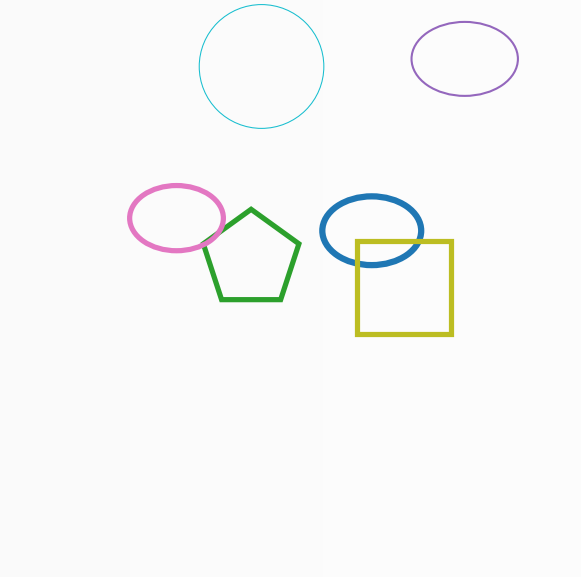[{"shape": "oval", "thickness": 3, "radius": 0.43, "center": [0.64, 0.6]}, {"shape": "pentagon", "thickness": 2.5, "radius": 0.43, "center": [0.432, 0.55]}, {"shape": "oval", "thickness": 1, "radius": 0.46, "center": [0.8, 0.897]}, {"shape": "oval", "thickness": 2.5, "radius": 0.4, "center": [0.304, 0.621]}, {"shape": "square", "thickness": 2.5, "radius": 0.4, "center": [0.695, 0.501]}, {"shape": "circle", "thickness": 0.5, "radius": 0.54, "center": [0.45, 0.884]}]